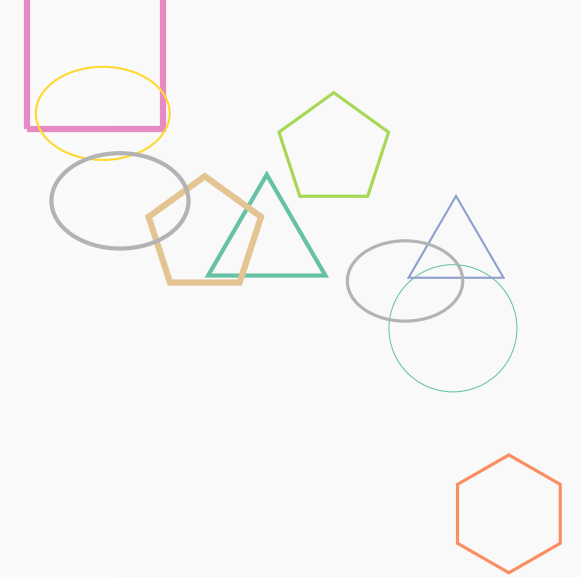[{"shape": "triangle", "thickness": 2, "radius": 0.58, "center": [0.459, 0.58]}, {"shape": "circle", "thickness": 0.5, "radius": 0.55, "center": [0.779, 0.431]}, {"shape": "hexagon", "thickness": 1.5, "radius": 0.51, "center": [0.875, 0.109]}, {"shape": "triangle", "thickness": 1, "radius": 0.47, "center": [0.785, 0.565]}, {"shape": "square", "thickness": 3, "radius": 0.59, "center": [0.164, 0.893]}, {"shape": "pentagon", "thickness": 1.5, "radius": 0.5, "center": [0.574, 0.74]}, {"shape": "oval", "thickness": 1, "radius": 0.58, "center": [0.177, 0.803]}, {"shape": "pentagon", "thickness": 3, "radius": 0.51, "center": [0.352, 0.592]}, {"shape": "oval", "thickness": 2, "radius": 0.59, "center": [0.206, 0.651]}, {"shape": "oval", "thickness": 1.5, "radius": 0.5, "center": [0.697, 0.513]}]